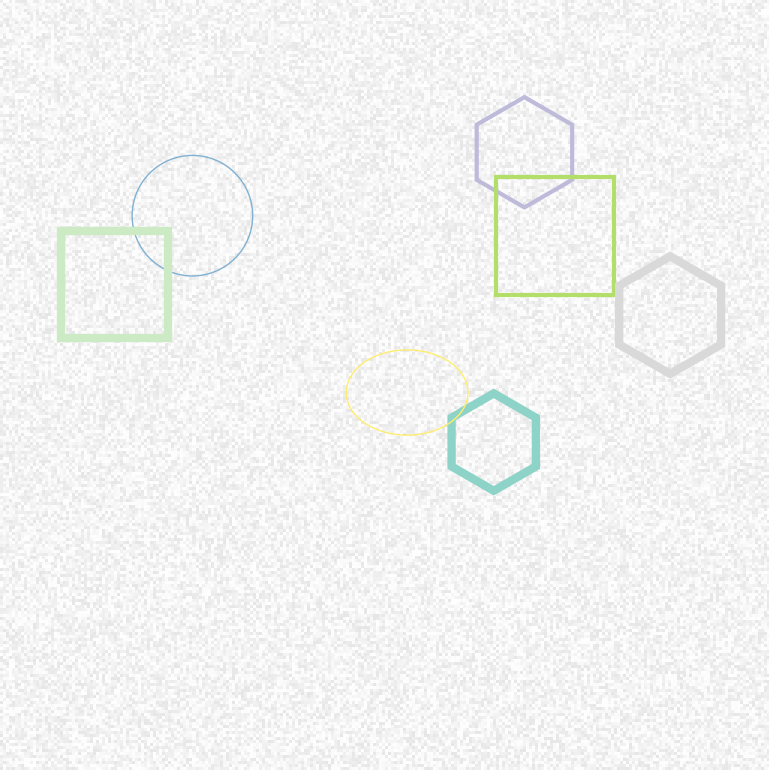[{"shape": "hexagon", "thickness": 3, "radius": 0.32, "center": [0.641, 0.426]}, {"shape": "hexagon", "thickness": 1.5, "radius": 0.36, "center": [0.681, 0.802]}, {"shape": "circle", "thickness": 0.5, "radius": 0.39, "center": [0.25, 0.72]}, {"shape": "square", "thickness": 1.5, "radius": 0.38, "center": [0.72, 0.694]}, {"shape": "hexagon", "thickness": 3, "radius": 0.38, "center": [0.87, 0.591]}, {"shape": "square", "thickness": 3, "radius": 0.35, "center": [0.149, 0.63]}, {"shape": "oval", "thickness": 0.5, "radius": 0.4, "center": [0.529, 0.49]}]